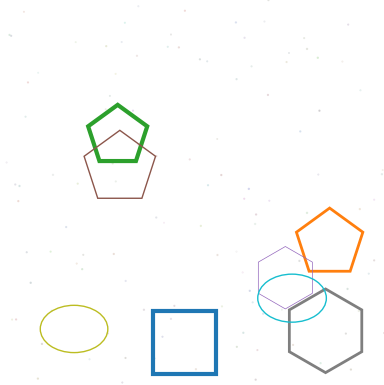[{"shape": "square", "thickness": 3, "radius": 0.41, "center": [0.479, 0.111]}, {"shape": "pentagon", "thickness": 2, "radius": 0.45, "center": [0.856, 0.369]}, {"shape": "pentagon", "thickness": 3, "radius": 0.4, "center": [0.306, 0.647]}, {"shape": "hexagon", "thickness": 0.5, "radius": 0.41, "center": [0.741, 0.279]}, {"shape": "pentagon", "thickness": 1, "radius": 0.49, "center": [0.311, 0.564]}, {"shape": "hexagon", "thickness": 2, "radius": 0.54, "center": [0.846, 0.141]}, {"shape": "oval", "thickness": 1, "radius": 0.44, "center": [0.192, 0.146]}, {"shape": "oval", "thickness": 1, "radius": 0.45, "center": [0.759, 0.226]}]